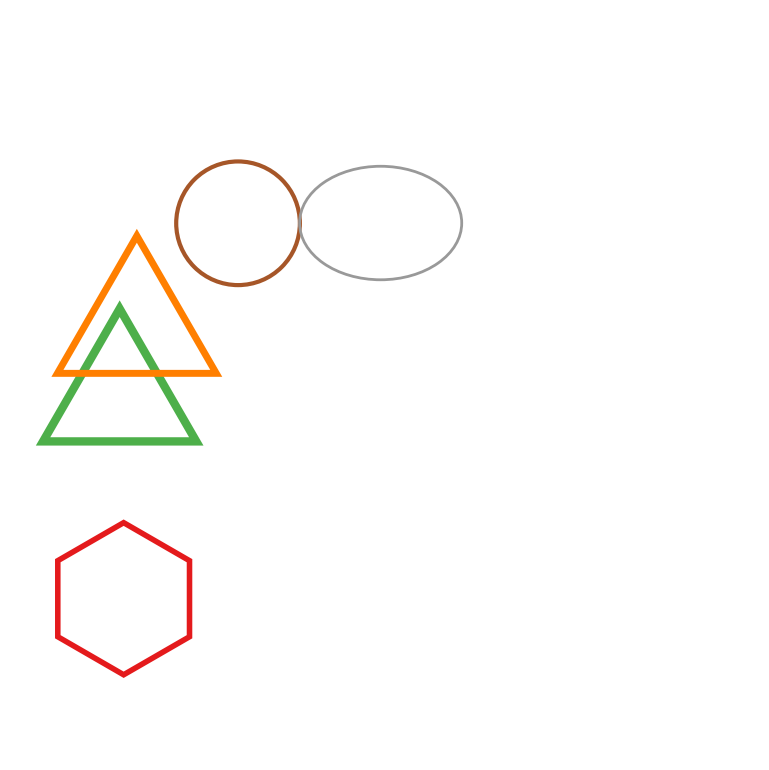[{"shape": "hexagon", "thickness": 2, "radius": 0.49, "center": [0.161, 0.222]}, {"shape": "triangle", "thickness": 3, "radius": 0.57, "center": [0.155, 0.484]}, {"shape": "triangle", "thickness": 2.5, "radius": 0.6, "center": [0.178, 0.575]}, {"shape": "circle", "thickness": 1.5, "radius": 0.4, "center": [0.309, 0.71]}, {"shape": "oval", "thickness": 1, "radius": 0.53, "center": [0.494, 0.71]}]